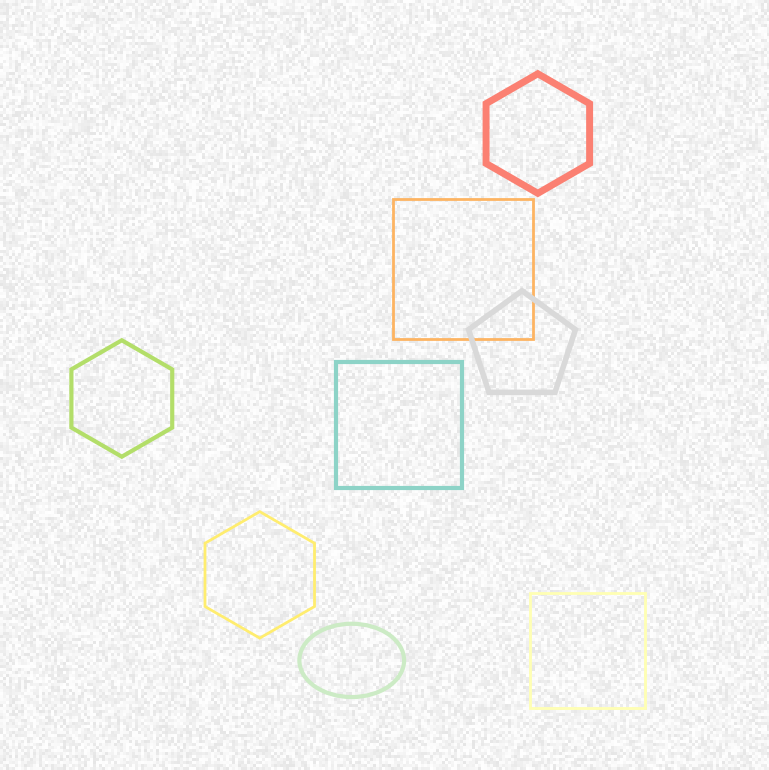[{"shape": "square", "thickness": 1.5, "radius": 0.41, "center": [0.518, 0.448]}, {"shape": "square", "thickness": 1, "radius": 0.37, "center": [0.763, 0.155]}, {"shape": "hexagon", "thickness": 2.5, "radius": 0.39, "center": [0.698, 0.827]}, {"shape": "square", "thickness": 1, "radius": 0.45, "center": [0.601, 0.65]}, {"shape": "hexagon", "thickness": 1.5, "radius": 0.38, "center": [0.158, 0.482]}, {"shape": "pentagon", "thickness": 2, "radius": 0.36, "center": [0.678, 0.549]}, {"shape": "oval", "thickness": 1.5, "radius": 0.34, "center": [0.457, 0.142]}, {"shape": "hexagon", "thickness": 1, "radius": 0.41, "center": [0.337, 0.253]}]